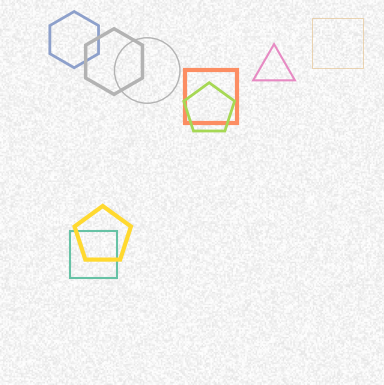[{"shape": "square", "thickness": 1.5, "radius": 0.3, "center": [0.243, 0.338]}, {"shape": "square", "thickness": 3, "radius": 0.34, "center": [0.548, 0.75]}, {"shape": "hexagon", "thickness": 2, "radius": 0.37, "center": [0.193, 0.897]}, {"shape": "triangle", "thickness": 1.5, "radius": 0.31, "center": [0.712, 0.823]}, {"shape": "pentagon", "thickness": 2, "radius": 0.35, "center": [0.543, 0.716]}, {"shape": "pentagon", "thickness": 3, "radius": 0.38, "center": [0.267, 0.388]}, {"shape": "square", "thickness": 0.5, "radius": 0.33, "center": [0.877, 0.889]}, {"shape": "hexagon", "thickness": 2.5, "radius": 0.43, "center": [0.296, 0.84]}, {"shape": "circle", "thickness": 1, "radius": 0.43, "center": [0.382, 0.817]}]